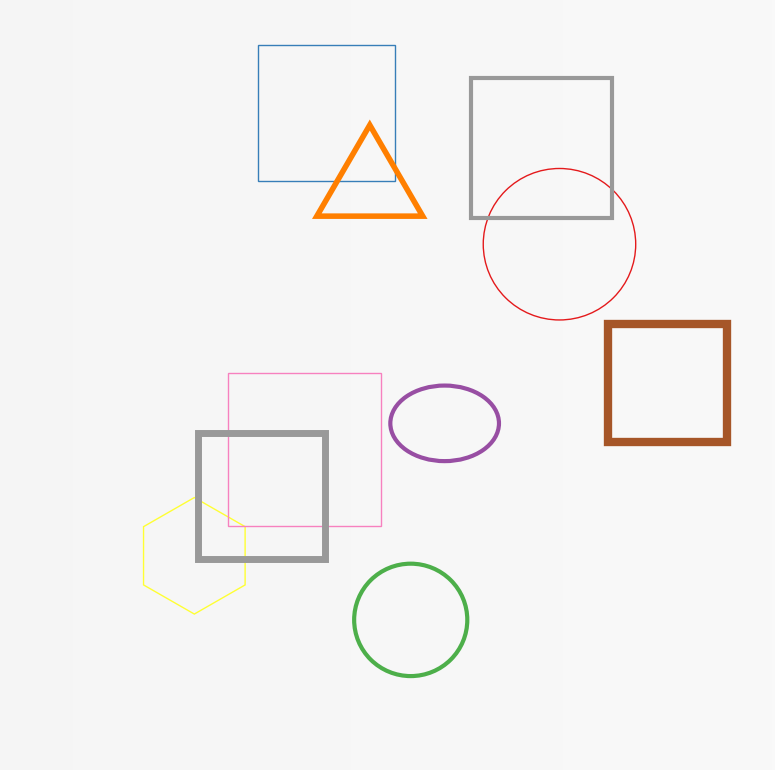[{"shape": "circle", "thickness": 0.5, "radius": 0.49, "center": [0.722, 0.683]}, {"shape": "square", "thickness": 0.5, "radius": 0.44, "center": [0.421, 0.853]}, {"shape": "circle", "thickness": 1.5, "radius": 0.36, "center": [0.53, 0.195]}, {"shape": "oval", "thickness": 1.5, "radius": 0.35, "center": [0.574, 0.45]}, {"shape": "triangle", "thickness": 2, "radius": 0.39, "center": [0.477, 0.759]}, {"shape": "hexagon", "thickness": 0.5, "radius": 0.38, "center": [0.251, 0.278]}, {"shape": "square", "thickness": 3, "radius": 0.38, "center": [0.862, 0.502]}, {"shape": "square", "thickness": 0.5, "radius": 0.49, "center": [0.393, 0.416]}, {"shape": "square", "thickness": 1.5, "radius": 0.45, "center": [0.699, 0.808]}, {"shape": "square", "thickness": 2.5, "radius": 0.41, "center": [0.338, 0.356]}]